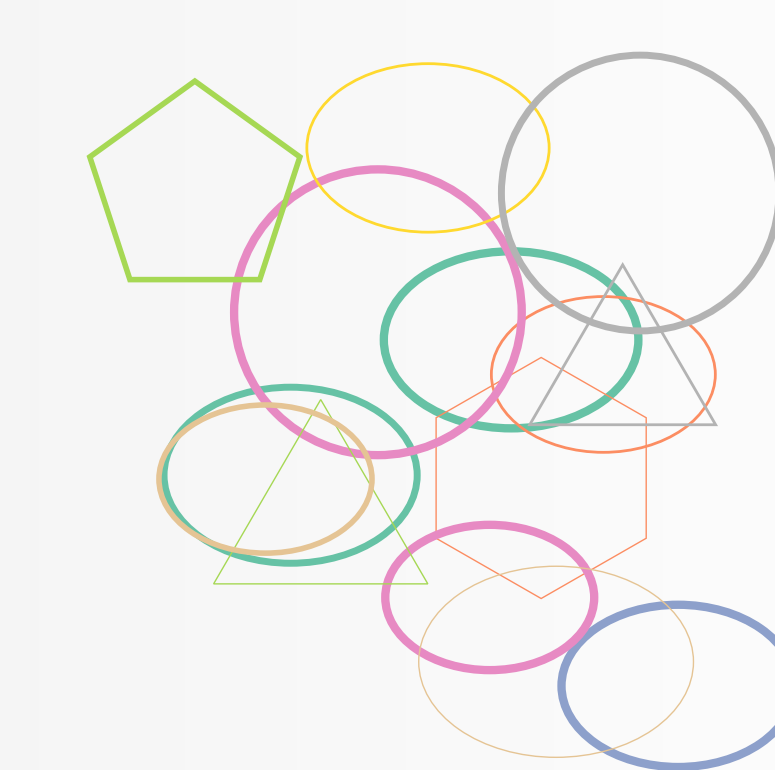[{"shape": "oval", "thickness": 2.5, "radius": 0.82, "center": [0.375, 0.383]}, {"shape": "oval", "thickness": 3, "radius": 0.82, "center": [0.659, 0.559]}, {"shape": "hexagon", "thickness": 0.5, "radius": 0.78, "center": [0.698, 0.379]}, {"shape": "oval", "thickness": 1, "radius": 0.72, "center": [0.779, 0.514]}, {"shape": "oval", "thickness": 3, "radius": 0.75, "center": [0.875, 0.109]}, {"shape": "oval", "thickness": 3, "radius": 0.67, "center": [0.632, 0.224]}, {"shape": "circle", "thickness": 3, "radius": 0.93, "center": [0.488, 0.594]}, {"shape": "triangle", "thickness": 0.5, "radius": 0.8, "center": [0.414, 0.322]}, {"shape": "pentagon", "thickness": 2, "radius": 0.71, "center": [0.251, 0.752]}, {"shape": "oval", "thickness": 1, "radius": 0.78, "center": [0.552, 0.808]}, {"shape": "oval", "thickness": 0.5, "radius": 0.89, "center": [0.718, 0.141]}, {"shape": "oval", "thickness": 2, "radius": 0.69, "center": [0.343, 0.378]}, {"shape": "triangle", "thickness": 1, "radius": 0.69, "center": [0.803, 0.518]}, {"shape": "circle", "thickness": 2.5, "radius": 0.9, "center": [0.826, 0.749]}]